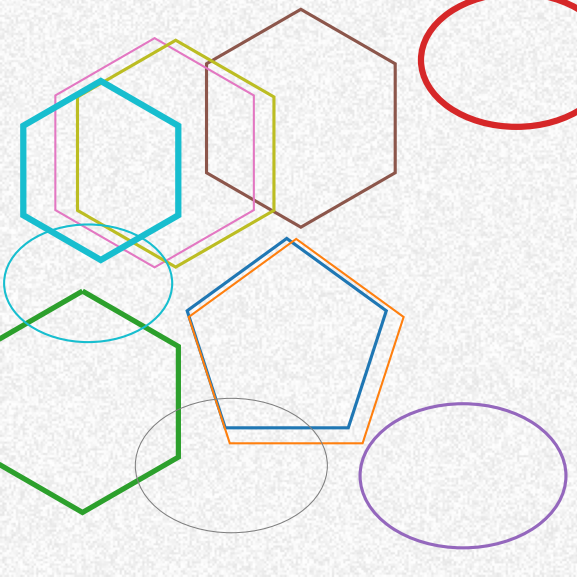[{"shape": "pentagon", "thickness": 1.5, "radius": 0.91, "center": [0.497, 0.405]}, {"shape": "pentagon", "thickness": 1, "radius": 0.98, "center": [0.513, 0.39]}, {"shape": "hexagon", "thickness": 2.5, "radius": 0.96, "center": [0.143, 0.303]}, {"shape": "oval", "thickness": 3, "radius": 0.83, "center": [0.894, 0.895]}, {"shape": "oval", "thickness": 1.5, "radius": 0.89, "center": [0.802, 0.175]}, {"shape": "hexagon", "thickness": 1.5, "radius": 0.94, "center": [0.521, 0.794]}, {"shape": "hexagon", "thickness": 1, "radius": 0.99, "center": [0.268, 0.735]}, {"shape": "oval", "thickness": 0.5, "radius": 0.83, "center": [0.401, 0.193]}, {"shape": "hexagon", "thickness": 1.5, "radius": 0.98, "center": [0.304, 0.733]}, {"shape": "hexagon", "thickness": 3, "radius": 0.77, "center": [0.175, 0.704]}, {"shape": "oval", "thickness": 1, "radius": 0.73, "center": [0.153, 0.509]}]